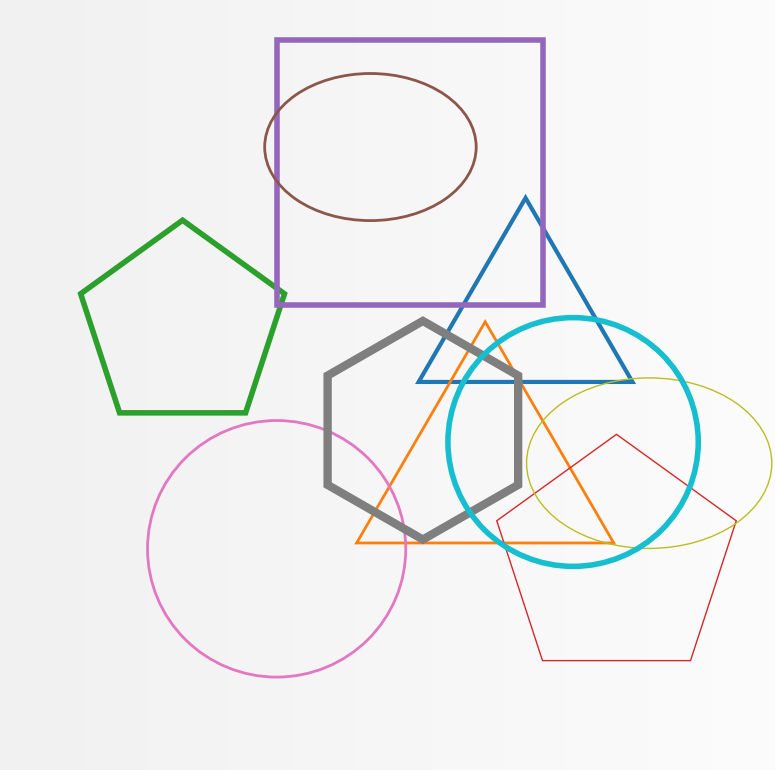[{"shape": "triangle", "thickness": 1.5, "radius": 0.8, "center": [0.678, 0.584]}, {"shape": "triangle", "thickness": 1, "radius": 0.96, "center": [0.626, 0.391]}, {"shape": "pentagon", "thickness": 2, "radius": 0.69, "center": [0.236, 0.576]}, {"shape": "pentagon", "thickness": 0.5, "radius": 0.81, "center": [0.795, 0.273]}, {"shape": "square", "thickness": 2, "radius": 0.86, "center": [0.529, 0.776]}, {"shape": "oval", "thickness": 1, "radius": 0.68, "center": [0.478, 0.809]}, {"shape": "circle", "thickness": 1, "radius": 0.83, "center": [0.357, 0.287]}, {"shape": "hexagon", "thickness": 3, "radius": 0.71, "center": [0.546, 0.441]}, {"shape": "oval", "thickness": 0.5, "radius": 0.79, "center": [0.838, 0.399]}, {"shape": "circle", "thickness": 2, "radius": 0.81, "center": [0.739, 0.426]}]